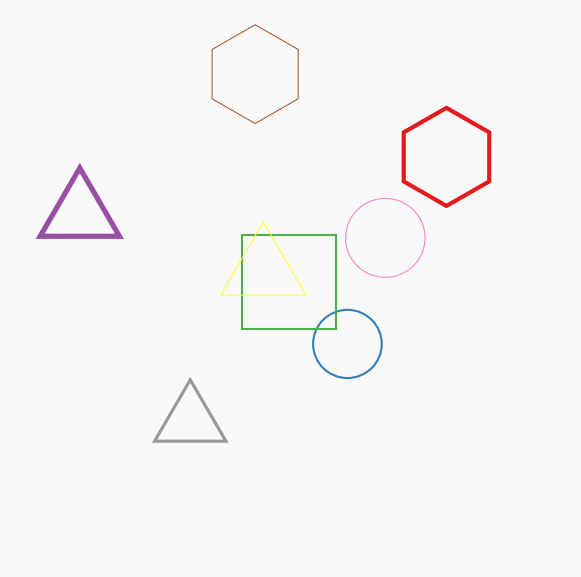[{"shape": "hexagon", "thickness": 2, "radius": 0.42, "center": [0.768, 0.727]}, {"shape": "circle", "thickness": 1, "radius": 0.3, "center": [0.598, 0.404]}, {"shape": "square", "thickness": 1, "radius": 0.41, "center": [0.497, 0.511]}, {"shape": "triangle", "thickness": 2.5, "radius": 0.39, "center": [0.137, 0.629]}, {"shape": "triangle", "thickness": 0.5, "radius": 0.42, "center": [0.453, 0.53]}, {"shape": "hexagon", "thickness": 0.5, "radius": 0.43, "center": [0.439, 0.871]}, {"shape": "circle", "thickness": 0.5, "radius": 0.34, "center": [0.663, 0.587]}, {"shape": "triangle", "thickness": 1.5, "radius": 0.35, "center": [0.327, 0.271]}]